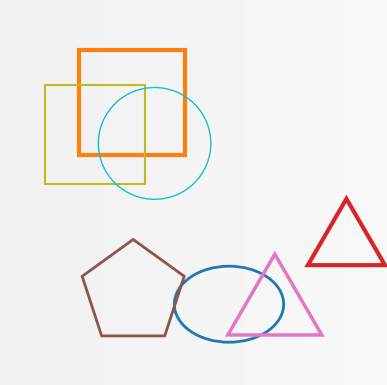[{"shape": "oval", "thickness": 2, "radius": 0.71, "center": [0.591, 0.21]}, {"shape": "square", "thickness": 3, "radius": 0.68, "center": [0.34, 0.734]}, {"shape": "triangle", "thickness": 3, "radius": 0.57, "center": [0.894, 0.369]}, {"shape": "pentagon", "thickness": 2, "radius": 0.69, "center": [0.344, 0.24]}, {"shape": "triangle", "thickness": 2.5, "radius": 0.7, "center": [0.709, 0.2]}, {"shape": "square", "thickness": 1.5, "radius": 0.64, "center": [0.245, 0.65]}, {"shape": "circle", "thickness": 1, "radius": 0.73, "center": [0.399, 0.628]}]